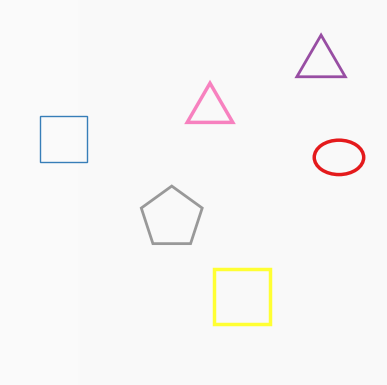[{"shape": "oval", "thickness": 2.5, "radius": 0.32, "center": [0.875, 0.591]}, {"shape": "square", "thickness": 1, "radius": 0.3, "center": [0.165, 0.639]}, {"shape": "triangle", "thickness": 2, "radius": 0.36, "center": [0.829, 0.837]}, {"shape": "square", "thickness": 2.5, "radius": 0.36, "center": [0.625, 0.229]}, {"shape": "triangle", "thickness": 2.5, "radius": 0.34, "center": [0.542, 0.716]}, {"shape": "pentagon", "thickness": 2, "radius": 0.41, "center": [0.443, 0.434]}]